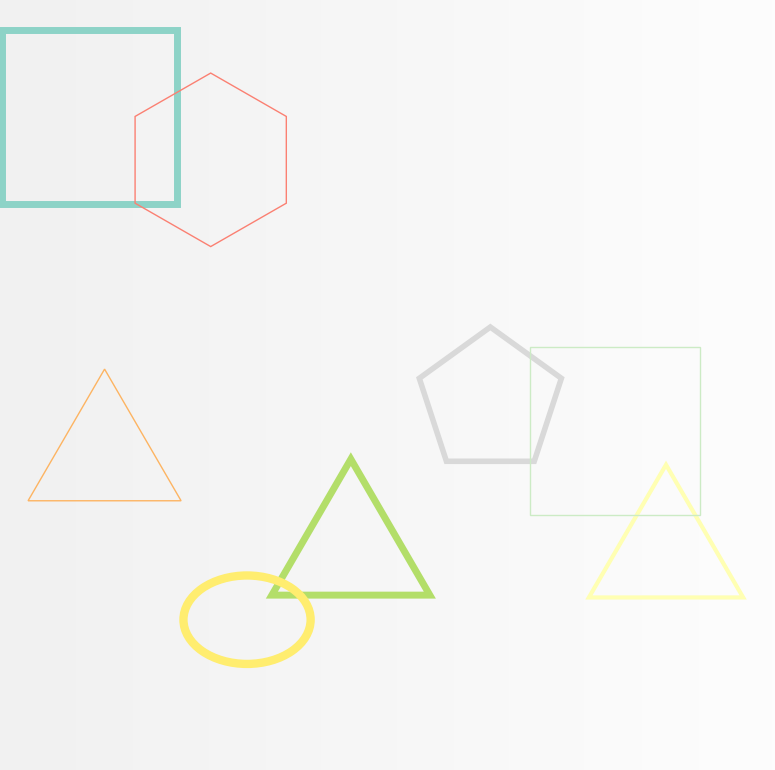[{"shape": "square", "thickness": 2.5, "radius": 0.56, "center": [0.115, 0.848]}, {"shape": "triangle", "thickness": 1.5, "radius": 0.57, "center": [0.859, 0.282]}, {"shape": "hexagon", "thickness": 0.5, "radius": 0.56, "center": [0.272, 0.792]}, {"shape": "triangle", "thickness": 0.5, "radius": 0.57, "center": [0.135, 0.407]}, {"shape": "triangle", "thickness": 2.5, "radius": 0.59, "center": [0.453, 0.286]}, {"shape": "pentagon", "thickness": 2, "radius": 0.48, "center": [0.633, 0.479]}, {"shape": "square", "thickness": 0.5, "radius": 0.55, "center": [0.793, 0.44]}, {"shape": "oval", "thickness": 3, "radius": 0.41, "center": [0.319, 0.195]}]